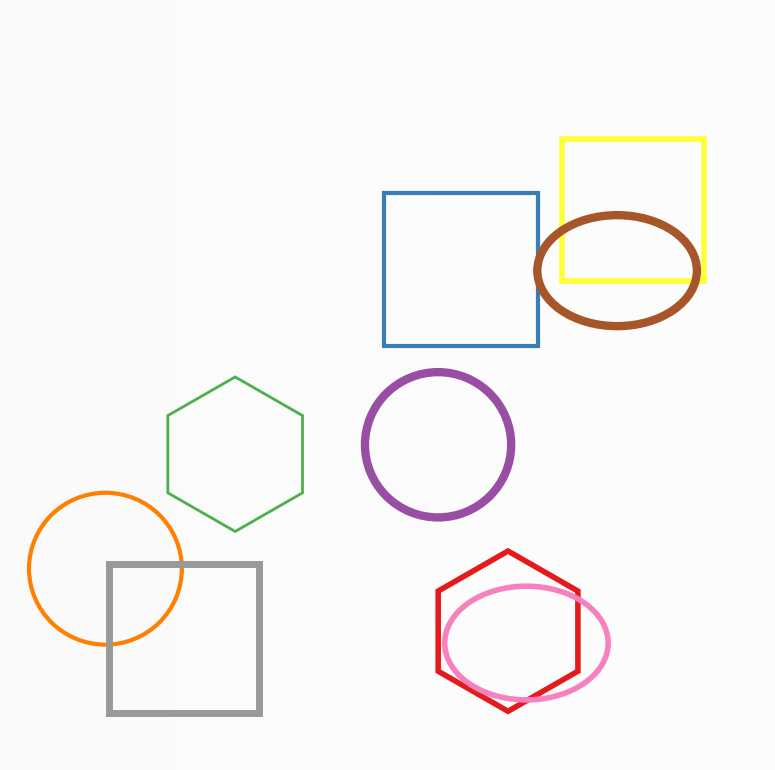[{"shape": "hexagon", "thickness": 2, "radius": 0.52, "center": [0.656, 0.18]}, {"shape": "square", "thickness": 1.5, "radius": 0.49, "center": [0.595, 0.65]}, {"shape": "hexagon", "thickness": 1, "radius": 0.5, "center": [0.303, 0.41]}, {"shape": "circle", "thickness": 3, "radius": 0.47, "center": [0.565, 0.422]}, {"shape": "circle", "thickness": 1.5, "radius": 0.49, "center": [0.136, 0.261]}, {"shape": "square", "thickness": 2, "radius": 0.46, "center": [0.817, 0.728]}, {"shape": "oval", "thickness": 3, "radius": 0.51, "center": [0.796, 0.649]}, {"shape": "oval", "thickness": 2, "radius": 0.53, "center": [0.679, 0.165]}, {"shape": "square", "thickness": 2.5, "radius": 0.48, "center": [0.237, 0.171]}]